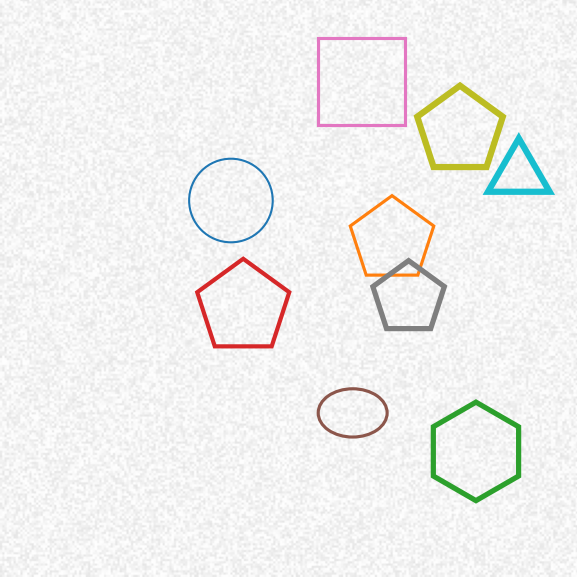[{"shape": "circle", "thickness": 1, "radius": 0.36, "center": [0.4, 0.652]}, {"shape": "pentagon", "thickness": 1.5, "radius": 0.38, "center": [0.679, 0.584]}, {"shape": "hexagon", "thickness": 2.5, "radius": 0.43, "center": [0.824, 0.218]}, {"shape": "pentagon", "thickness": 2, "radius": 0.42, "center": [0.421, 0.467]}, {"shape": "oval", "thickness": 1.5, "radius": 0.3, "center": [0.611, 0.284]}, {"shape": "square", "thickness": 1.5, "radius": 0.38, "center": [0.627, 0.857]}, {"shape": "pentagon", "thickness": 2.5, "radius": 0.33, "center": [0.708, 0.483]}, {"shape": "pentagon", "thickness": 3, "radius": 0.39, "center": [0.797, 0.773]}, {"shape": "triangle", "thickness": 3, "radius": 0.31, "center": [0.898, 0.698]}]